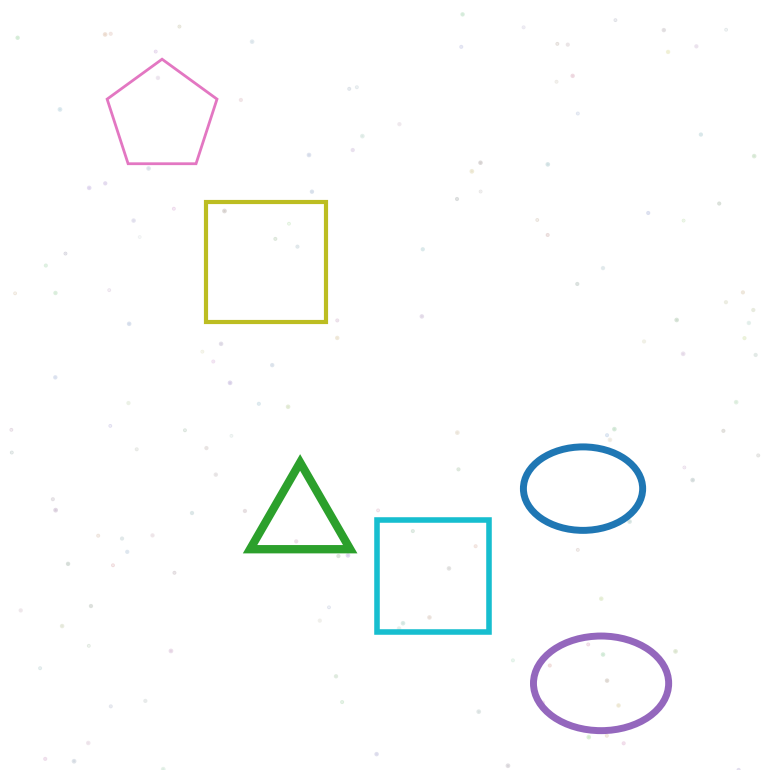[{"shape": "oval", "thickness": 2.5, "radius": 0.39, "center": [0.757, 0.365]}, {"shape": "triangle", "thickness": 3, "radius": 0.38, "center": [0.39, 0.324]}, {"shape": "oval", "thickness": 2.5, "radius": 0.44, "center": [0.781, 0.113]}, {"shape": "pentagon", "thickness": 1, "radius": 0.38, "center": [0.21, 0.848]}, {"shape": "square", "thickness": 1.5, "radius": 0.39, "center": [0.346, 0.66]}, {"shape": "square", "thickness": 2, "radius": 0.36, "center": [0.562, 0.251]}]